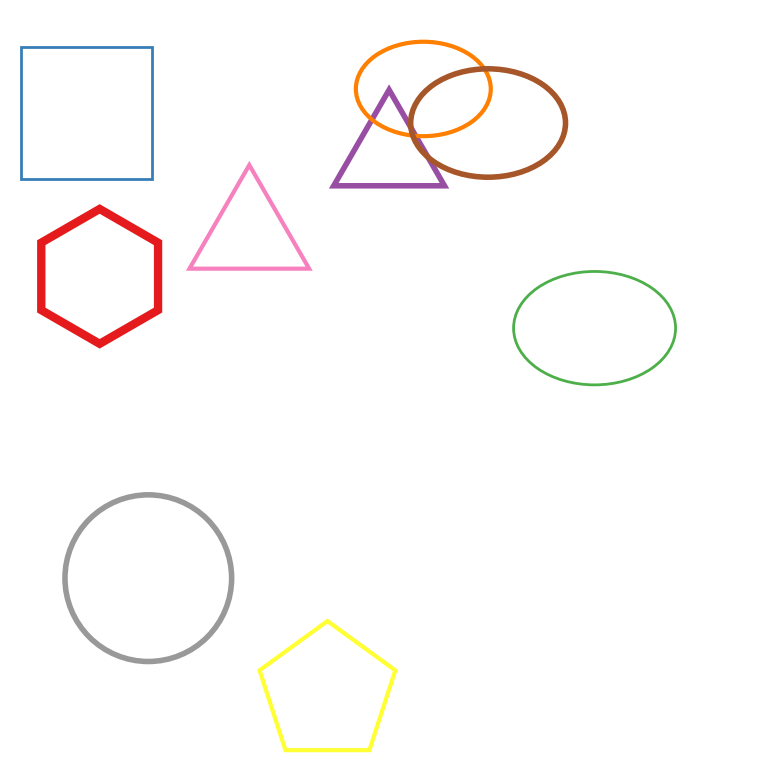[{"shape": "hexagon", "thickness": 3, "radius": 0.44, "center": [0.129, 0.641]}, {"shape": "square", "thickness": 1, "radius": 0.43, "center": [0.112, 0.853]}, {"shape": "oval", "thickness": 1, "radius": 0.53, "center": [0.772, 0.574]}, {"shape": "triangle", "thickness": 2, "radius": 0.42, "center": [0.505, 0.8]}, {"shape": "oval", "thickness": 1.5, "radius": 0.44, "center": [0.55, 0.884]}, {"shape": "pentagon", "thickness": 1.5, "radius": 0.46, "center": [0.425, 0.101]}, {"shape": "oval", "thickness": 2, "radius": 0.5, "center": [0.634, 0.84]}, {"shape": "triangle", "thickness": 1.5, "radius": 0.45, "center": [0.324, 0.696]}, {"shape": "circle", "thickness": 2, "radius": 0.54, "center": [0.193, 0.249]}]